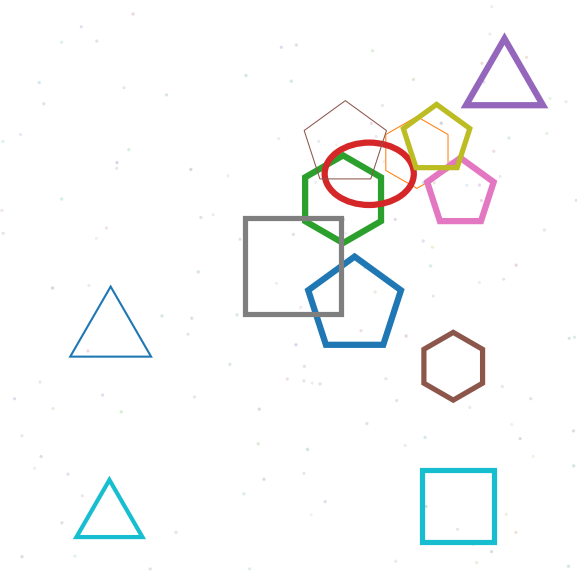[{"shape": "triangle", "thickness": 1, "radius": 0.4, "center": [0.192, 0.422]}, {"shape": "pentagon", "thickness": 3, "radius": 0.42, "center": [0.614, 0.47]}, {"shape": "hexagon", "thickness": 0.5, "radius": 0.31, "center": [0.722, 0.735]}, {"shape": "hexagon", "thickness": 3, "radius": 0.38, "center": [0.594, 0.654]}, {"shape": "oval", "thickness": 3, "radius": 0.39, "center": [0.639, 0.698]}, {"shape": "triangle", "thickness": 3, "radius": 0.38, "center": [0.874, 0.855]}, {"shape": "pentagon", "thickness": 0.5, "radius": 0.37, "center": [0.598, 0.75]}, {"shape": "hexagon", "thickness": 2.5, "radius": 0.29, "center": [0.785, 0.365]}, {"shape": "pentagon", "thickness": 3, "radius": 0.3, "center": [0.797, 0.665]}, {"shape": "square", "thickness": 2.5, "radius": 0.41, "center": [0.508, 0.539]}, {"shape": "pentagon", "thickness": 2.5, "radius": 0.3, "center": [0.756, 0.758]}, {"shape": "square", "thickness": 2.5, "radius": 0.31, "center": [0.794, 0.124]}, {"shape": "triangle", "thickness": 2, "radius": 0.33, "center": [0.189, 0.102]}]